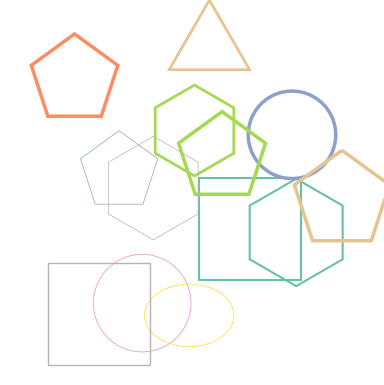[{"shape": "hexagon", "thickness": 1.5, "radius": 0.7, "center": [0.769, 0.396]}, {"shape": "square", "thickness": 1.5, "radius": 0.67, "center": [0.649, 0.406]}, {"shape": "pentagon", "thickness": 2.5, "radius": 0.59, "center": [0.194, 0.794]}, {"shape": "circle", "thickness": 2.5, "radius": 0.57, "center": [0.758, 0.65]}, {"shape": "pentagon", "thickness": 0.5, "radius": 0.53, "center": [0.309, 0.555]}, {"shape": "circle", "thickness": 0.5, "radius": 0.63, "center": [0.369, 0.213]}, {"shape": "hexagon", "thickness": 2, "radius": 0.59, "center": [0.505, 0.661]}, {"shape": "pentagon", "thickness": 2.5, "radius": 0.59, "center": [0.577, 0.591]}, {"shape": "oval", "thickness": 0.5, "radius": 0.58, "center": [0.492, 0.181]}, {"shape": "pentagon", "thickness": 2.5, "radius": 0.65, "center": [0.888, 0.48]}, {"shape": "triangle", "thickness": 2, "radius": 0.6, "center": [0.544, 0.879]}, {"shape": "square", "thickness": 1, "radius": 0.66, "center": [0.257, 0.185]}, {"shape": "hexagon", "thickness": 0.5, "radius": 0.67, "center": [0.398, 0.512]}]